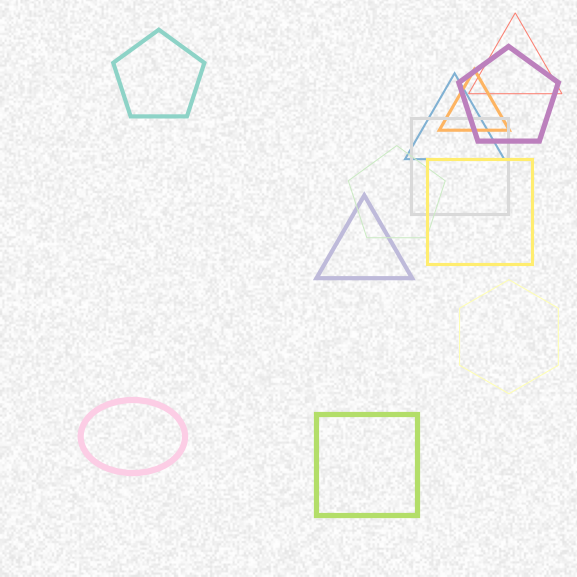[{"shape": "pentagon", "thickness": 2, "radius": 0.41, "center": [0.275, 0.865]}, {"shape": "hexagon", "thickness": 0.5, "radius": 0.49, "center": [0.881, 0.416]}, {"shape": "triangle", "thickness": 2, "radius": 0.48, "center": [0.631, 0.565]}, {"shape": "triangle", "thickness": 0.5, "radius": 0.47, "center": [0.892, 0.884]}, {"shape": "triangle", "thickness": 1, "radius": 0.5, "center": [0.787, 0.773]}, {"shape": "triangle", "thickness": 1.5, "radius": 0.35, "center": [0.821, 0.809]}, {"shape": "square", "thickness": 2.5, "radius": 0.44, "center": [0.635, 0.195]}, {"shape": "oval", "thickness": 3, "radius": 0.45, "center": [0.23, 0.243]}, {"shape": "square", "thickness": 1.5, "radius": 0.42, "center": [0.796, 0.711]}, {"shape": "pentagon", "thickness": 2.5, "radius": 0.45, "center": [0.881, 0.828]}, {"shape": "pentagon", "thickness": 0.5, "radius": 0.44, "center": [0.687, 0.659]}, {"shape": "square", "thickness": 1.5, "radius": 0.46, "center": [0.83, 0.633]}]